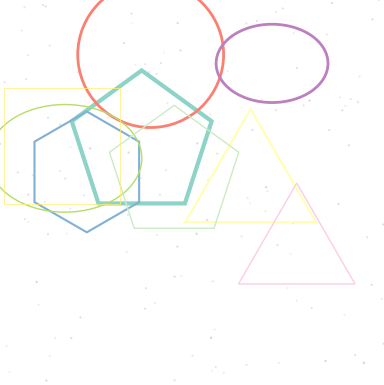[{"shape": "pentagon", "thickness": 3, "radius": 0.95, "center": [0.368, 0.626]}, {"shape": "triangle", "thickness": 1.5, "radius": 0.98, "center": [0.651, 0.521]}, {"shape": "circle", "thickness": 2, "radius": 0.95, "center": [0.391, 0.858]}, {"shape": "hexagon", "thickness": 1.5, "radius": 0.78, "center": [0.225, 0.554]}, {"shape": "oval", "thickness": 1, "radius": 1.0, "center": [0.169, 0.589]}, {"shape": "triangle", "thickness": 1, "radius": 0.87, "center": [0.771, 0.35]}, {"shape": "oval", "thickness": 2, "radius": 0.73, "center": [0.707, 0.835]}, {"shape": "pentagon", "thickness": 1, "radius": 0.88, "center": [0.452, 0.55]}, {"shape": "square", "thickness": 0.5, "radius": 0.75, "center": [0.161, 0.621]}]